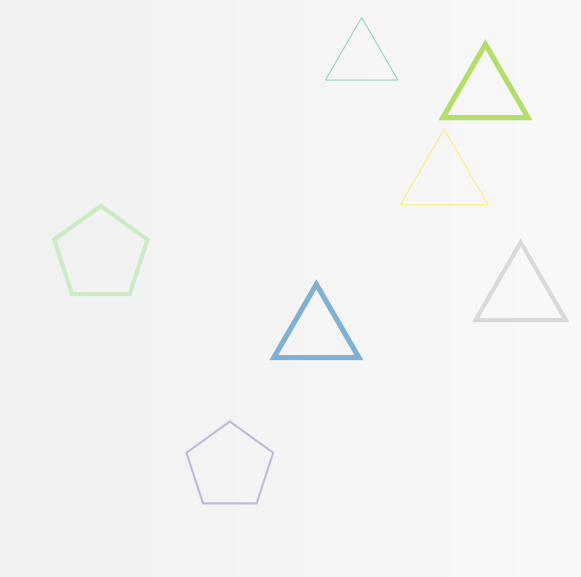[{"shape": "triangle", "thickness": 0.5, "radius": 0.36, "center": [0.622, 0.897]}, {"shape": "pentagon", "thickness": 1, "radius": 0.39, "center": [0.395, 0.191]}, {"shape": "triangle", "thickness": 2.5, "radius": 0.42, "center": [0.544, 0.422]}, {"shape": "triangle", "thickness": 2.5, "radius": 0.42, "center": [0.835, 0.838]}, {"shape": "triangle", "thickness": 2, "radius": 0.45, "center": [0.896, 0.49]}, {"shape": "pentagon", "thickness": 2, "radius": 0.42, "center": [0.173, 0.558]}, {"shape": "triangle", "thickness": 0.5, "radius": 0.44, "center": [0.764, 0.688]}]